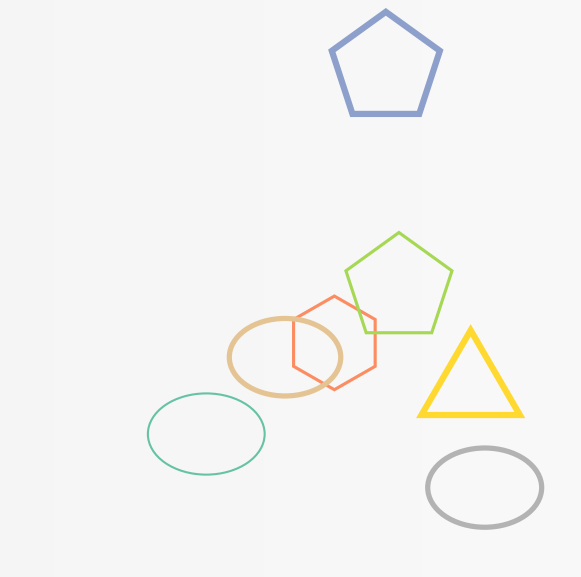[{"shape": "oval", "thickness": 1, "radius": 0.5, "center": [0.355, 0.248]}, {"shape": "hexagon", "thickness": 1.5, "radius": 0.41, "center": [0.575, 0.405]}, {"shape": "pentagon", "thickness": 3, "radius": 0.49, "center": [0.664, 0.881]}, {"shape": "pentagon", "thickness": 1.5, "radius": 0.48, "center": [0.686, 0.501]}, {"shape": "triangle", "thickness": 3, "radius": 0.49, "center": [0.81, 0.329]}, {"shape": "oval", "thickness": 2.5, "radius": 0.48, "center": [0.49, 0.381]}, {"shape": "oval", "thickness": 2.5, "radius": 0.49, "center": [0.834, 0.155]}]